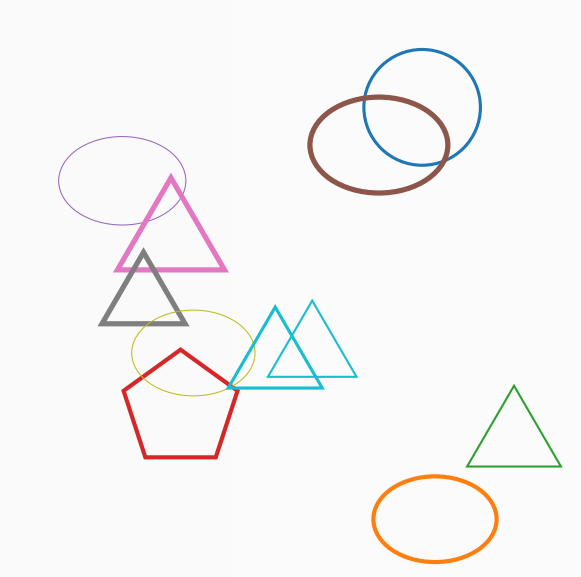[{"shape": "circle", "thickness": 1.5, "radius": 0.5, "center": [0.726, 0.813]}, {"shape": "oval", "thickness": 2, "radius": 0.53, "center": [0.748, 0.1]}, {"shape": "triangle", "thickness": 1, "radius": 0.47, "center": [0.884, 0.238]}, {"shape": "pentagon", "thickness": 2, "radius": 0.52, "center": [0.311, 0.291]}, {"shape": "oval", "thickness": 0.5, "radius": 0.55, "center": [0.21, 0.686]}, {"shape": "oval", "thickness": 2.5, "radius": 0.59, "center": [0.652, 0.748]}, {"shape": "triangle", "thickness": 2.5, "radius": 0.53, "center": [0.294, 0.585]}, {"shape": "triangle", "thickness": 2.5, "radius": 0.41, "center": [0.247, 0.48]}, {"shape": "oval", "thickness": 0.5, "radius": 0.53, "center": [0.333, 0.388]}, {"shape": "triangle", "thickness": 1, "radius": 0.44, "center": [0.537, 0.391]}, {"shape": "triangle", "thickness": 1.5, "radius": 0.47, "center": [0.473, 0.374]}]